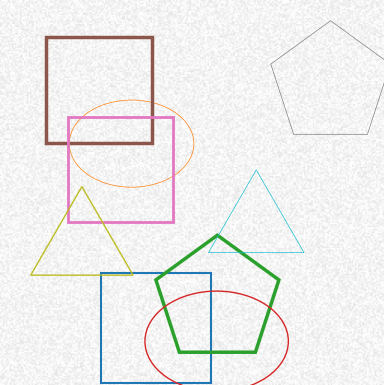[{"shape": "square", "thickness": 1.5, "radius": 0.71, "center": [0.406, 0.149]}, {"shape": "oval", "thickness": 0.5, "radius": 0.81, "center": [0.342, 0.627]}, {"shape": "pentagon", "thickness": 2.5, "radius": 0.84, "center": [0.565, 0.221]}, {"shape": "oval", "thickness": 1, "radius": 0.93, "center": [0.563, 0.114]}, {"shape": "square", "thickness": 2.5, "radius": 0.69, "center": [0.256, 0.766]}, {"shape": "square", "thickness": 2, "radius": 0.68, "center": [0.313, 0.56]}, {"shape": "pentagon", "thickness": 0.5, "radius": 0.82, "center": [0.859, 0.783]}, {"shape": "triangle", "thickness": 1, "radius": 0.77, "center": [0.213, 0.362]}, {"shape": "triangle", "thickness": 0.5, "radius": 0.72, "center": [0.666, 0.415]}]